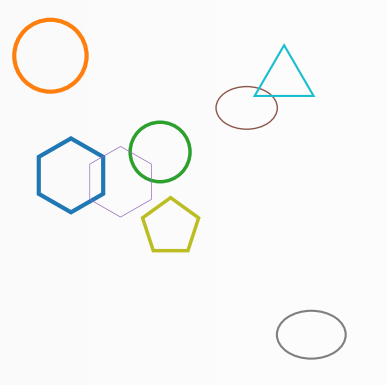[{"shape": "hexagon", "thickness": 3, "radius": 0.48, "center": [0.183, 0.545]}, {"shape": "circle", "thickness": 3, "radius": 0.47, "center": [0.13, 0.855]}, {"shape": "circle", "thickness": 2.5, "radius": 0.39, "center": [0.413, 0.605]}, {"shape": "hexagon", "thickness": 0.5, "radius": 0.46, "center": [0.311, 0.528]}, {"shape": "oval", "thickness": 1, "radius": 0.4, "center": [0.637, 0.72]}, {"shape": "oval", "thickness": 1.5, "radius": 0.44, "center": [0.803, 0.131]}, {"shape": "pentagon", "thickness": 2.5, "radius": 0.38, "center": [0.44, 0.411]}, {"shape": "triangle", "thickness": 1.5, "radius": 0.44, "center": [0.733, 0.795]}]